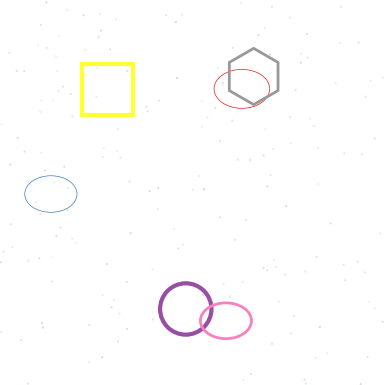[{"shape": "oval", "thickness": 0.5, "radius": 0.36, "center": [0.628, 0.769]}, {"shape": "oval", "thickness": 0.5, "radius": 0.34, "center": [0.132, 0.496]}, {"shape": "circle", "thickness": 3, "radius": 0.33, "center": [0.483, 0.197]}, {"shape": "square", "thickness": 3, "radius": 0.33, "center": [0.279, 0.767]}, {"shape": "oval", "thickness": 2, "radius": 0.33, "center": [0.587, 0.167]}, {"shape": "hexagon", "thickness": 2, "radius": 0.37, "center": [0.659, 0.801]}]